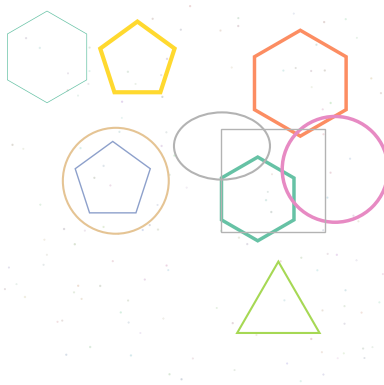[{"shape": "hexagon", "thickness": 0.5, "radius": 0.6, "center": [0.122, 0.852]}, {"shape": "hexagon", "thickness": 2.5, "radius": 0.54, "center": [0.669, 0.483]}, {"shape": "hexagon", "thickness": 2.5, "radius": 0.69, "center": [0.78, 0.784]}, {"shape": "pentagon", "thickness": 1, "radius": 0.51, "center": [0.293, 0.53]}, {"shape": "circle", "thickness": 2.5, "radius": 0.69, "center": [0.87, 0.56]}, {"shape": "triangle", "thickness": 1.5, "radius": 0.62, "center": [0.723, 0.197]}, {"shape": "pentagon", "thickness": 3, "radius": 0.51, "center": [0.357, 0.842]}, {"shape": "circle", "thickness": 1.5, "radius": 0.69, "center": [0.301, 0.53]}, {"shape": "oval", "thickness": 1.5, "radius": 0.62, "center": [0.577, 0.621]}, {"shape": "square", "thickness": 1, "radius": 0.67, "center": [0.708, 0.531]}]